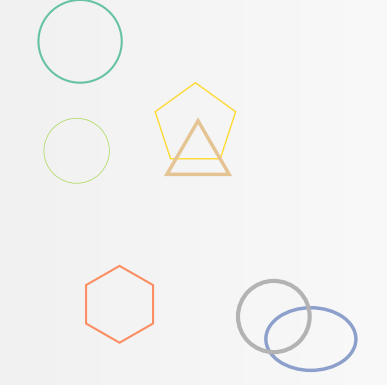[{"shape": "circle", "thickness": 1.5, "radius": 0.54, "center": [0.207, 0.893]}, {"shape": "hexagon", "thickness": 1.5, "radius": 0.5, "center": [0.309, 0.21]}, {"shape": "oval", "thickness": 2.5, "radius": 0.58, "center": [0.802, 0.119]}, {"shape": "circle", "thickness": 0.5, "radius": 0.42, "center": [0.198, 0.608]}, {"shape": "pentagon", "thickness": 1, "radius": 0.55, "center": [0.504, 0.676]}, {"shape": "triangle", "thickness": 2.5, "radius": 0.46, "center": [0.511, 0.593]}, {"shape": "circle", "thickness": 3, "radius": 0.46, "center": [0.707, 0.178]}]